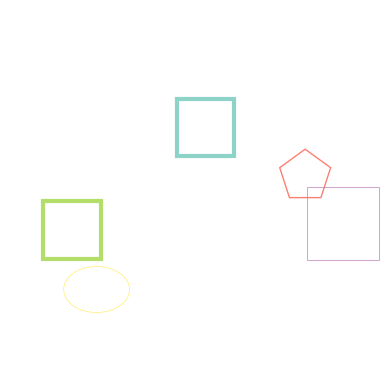[{"shape": "square", "thickness": 3, "radius": 0.37, "center": [0.534, 0.669]}, {"shape": "pentagon", "thickness": 1, "radius": 0.35, "center": [0.793, 0.543]}, {"shape": "square", "thickness": 3, "radius": 0.38, "center": [0.188, 0.402]}, {"shape": "square", "thickness": 0.5, "radius": 0.47, "center": [0.891, 0.418]}, {"shape": "oval", "thickness": 0.5, "radius": 0.43, "center": [0.251, 0.248]}]